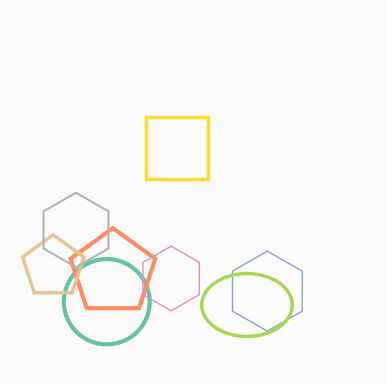[{"shape": "circle", "thickness": 3, "radius": 0.55, "center": [0.276, 0.216]}, {"shape": "pentagon", "thickness": 3, "radius": 0.57, "center": [0.291, 0.293]}, {"shape": "hexagon", "thickness": 1, "radius": 0.52, "center": [0.69, 0.244]}, {"shape": "hexagon", "thickness": 1, "radius": 0.42, "center": [0.442, 0.277]}, {"shape": "oval", "thickness": 2.5, "radius": 0.58, "center": [0.637, 0.208]}, {"shape": "square", "thickness": 2.5, "radius": 0.4, "center": [0.458, 0.615]}, {"shape": "pentagon", "thickness": 2.5, "radius": 0.42, "center": [0.137, 0.307]}, {"shape": "hexagon", "thickness": 1.5, "radius": 0.48, "center": [0.196, 0.403]}]